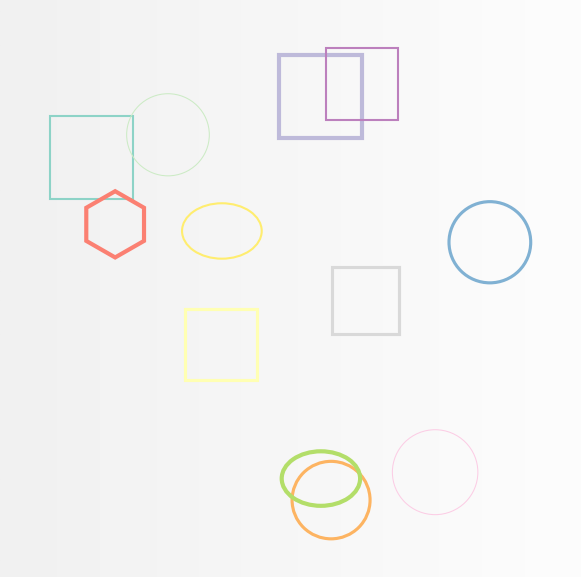[{"shape": "square", "thickness": 1, "radius": 0.36, "center": [0.157, 0.727]}, {"shape": "square", "thickness": 1.5, "radius": 0.31, "center": [0.38, 0.402]}, {"shape": "square", "thickness": 2, "radius": 0.36, "center": [0.551, 0.832]}, {"shape": "hexagon", "thickness": 2, "radius": 0.29, "center": [0.198, 0.611]}, {"shape": "circle", "thickness": 1.5, "radius": 0.35, "center": [0.843, 0.58]}, {"shape": "circle", "thickness": 1.5, "radius": 0.34, "center": [0.57, 0.133]}, {"shape": "oval", "thickness": 2, "radius": 0.34, "center": [0.552, 0.17]}, {"shape": "circle", "thickness": 0.5, "radius": 0.37, "center": [0.749, 0.181]}, {"shape": "square", "thickness": 1.5, "radius": 0.29, "center": [0.629, 0.479]}, {"shape": "square", "thickness": 1, "radius": 0.31, "center": [0.623, 0.853]}, {"shape": "circle", "thickness": 0.5, "radius": 0.36, "center": [0.289, 0.766]}, {"shape": "oval", "thickness": 1, "radius": 0.34, "center": [0.382, 0.599]}]